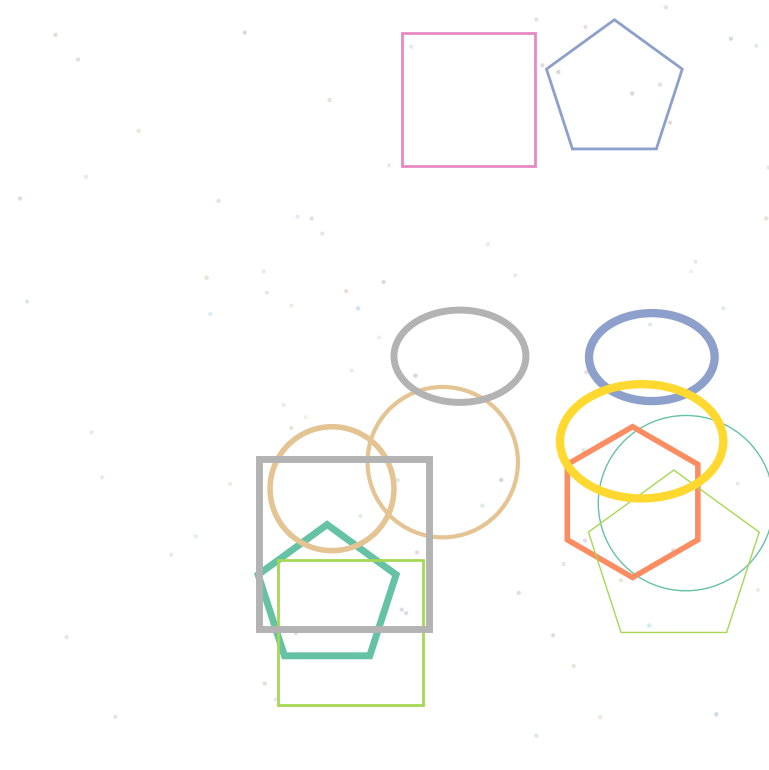[{"shape": "circle", "thickness": 0.5, "radius": 0.57, "center": [0.891, 0.347]}, {"shape": "pentagon", "thickness": 2.5, "radius": 0.47, "center": [0.425, 0.225]}, {"shape": "hexagon", "thickness": 2, "radius": 0.49, "center": [0.822, 0.348]}, {"shape": "pentagon", "thickness": 1, "radius": 0.46, "center": [0.798, 0.882]}, {"shape": "oval", "thickness": 3, "radius": 0.41, "center": [0.847, 0.536]}, {"shape": "square", "thickness": 1, "radius": 0.43, "center": [0.609, 0.871]}, {"shape": "pentagon", "thickness": 0.5, "radius": 0.58, "center": [0.875, 0.273]}, {"shape": "square", "thickness": 1, "radius": 0.47, "center": [0.455, 0.178]}, {"shape": "oval", "thickness": 3, "radius": 0.53, "center": [0.833, 0.427]}, {"shape": "circle", "thickness": 2, "radius": 0.4, "center": [0.431, 0.365]}, {"shape": "circle", "thickness": 1.5, "radius": 0.49, "center": [0.575, 0.4]}, {"shape": "oval", "thickness": 2.5, "radius": 0.43, "center": [0.597, 0.537]}, {"shape": "square", "thickness": 2.5, "radius": 0.55, "center": [0.447, 0.293]}]